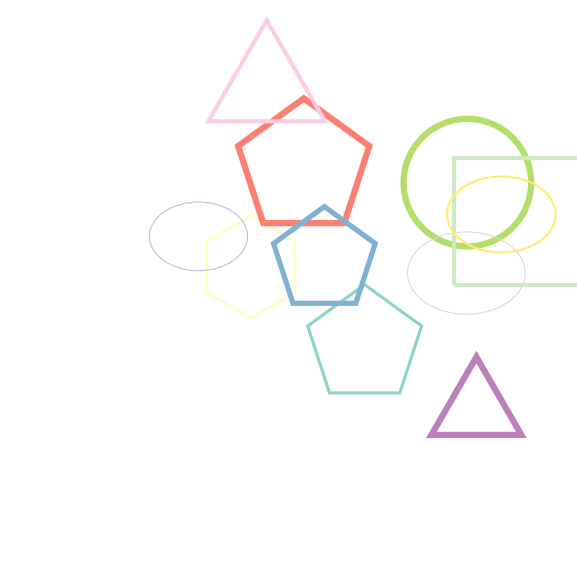[{"shape": "pentagon", "thickness": 1.5, "radius": 0.52, "center": [0.631, 0.403]}, {"shape": "hexagon", "thickness": 1, "radius": 0.44, "center": [0.434, 0.537]}, {"shape": "oval", "thickness": 0.5, "radius": 0.42, "center": [0.344, 0.59]}, {"shape": "pentagon", "thickness": 3, "radius": 0.6, "center": [0.526, 0.709]}, {"shape": "pentagon", "thickness": 2.5, "radius": 0.46, "center": [0.562, 0.549]}, {"shape": "circle", "thickness": 3, "radius": 0.55, "center": [0.809, 0.683]}, {"shape": "triangle", "thickness": 2, "radius": 0.58, "center": [0.462, 0.847]}, {"shape": "oval", "thickness": 0.5, "radius": 0.51, "center": [0.808, 0.526]}, {"shape": "triangle", "thickness": 3, "radius": 0.45, "center": [0.825, 0.291]}, {"shape": "square", "thickness": 2, "radius": 0.55, "center": [0.896, 0.615]}, {"shape": "oval", "thickness": 1, "radius": 0.47, "center": [0.868, 0.628]}]